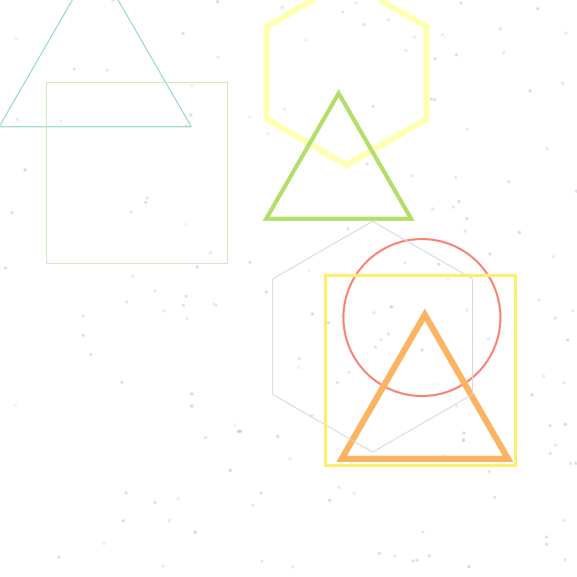[{"shape": "triangle", "thickness": 0.5, "radius": 0.96, "center": [0.165, 0.876]}, {"shape": "hexagon", "thickness": 3, "radius": 0.8, "center": [0.6, 0.873]}, {"shape": "circle", "thickness": 1, "radius": 0.68, "center": [0.731, 0.449]}, {"shape": "triangle", "thickness": 3, "radius": 0.83, "center": [0.736, 0.288]}, {"shape": "triangle", "thickness": 2, "radius": 0.72, "center": [0.586, 0.693]}, {"shape": "hexagon", "thickness": 0.5, "radius": 1.0, "center": [0.645, 0.416]}, {"shape": "square", "thickness": 0.5, "radius": 0.79, "center": [0.237, 0.701]}, {"shape": "square", "thickness": 1.5, "radius": 0.82, "center": [0.727, 0.359]}]